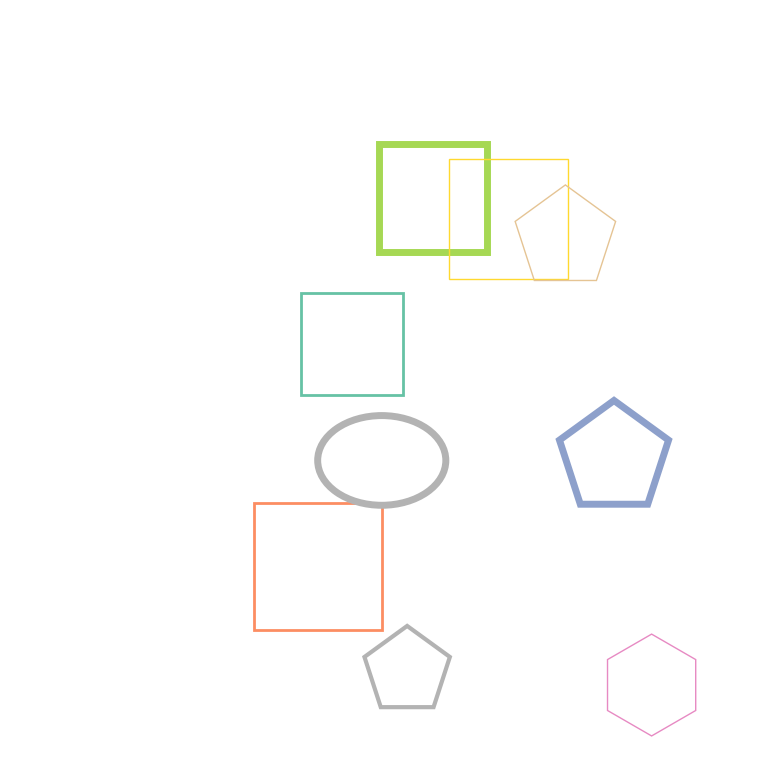[{"shape": "square", "thickness": 1, "radius": 0.33, "center": [0.457, 0.553]}, {"shape": "square", "thickness": 1, "radius": 0.41, "center": [0.413, 0.264]}, {"shape": "pentagon", "thickness": 2.5, "radius": 0.37, "center": [0.797, 0.405]}, {"shape": "hexagon", "thickness": 0.5, "radius": 0.33, "center": [0.846, 0.11]}, {"shape": "square", "thickness": 2.5, "radius": 0.35, "center": [0.562, 0.743]}, {"shape": "square", "thickness": 0.5, "radius": 0.39, "center": [0.66, 0.716]}, {"shape": "pentagon", "thickness": 0.5, "radius": 0.34, "center": [0.734, 0.691]}, {"shape": "oval", "thickness": 2.5, "radius": 0.42, "center": [0.496, 0.402]}, {"shape": "pentagon", "thickness": 1.5, "radius": 0.29, "center": [0.529, 0.129]}]